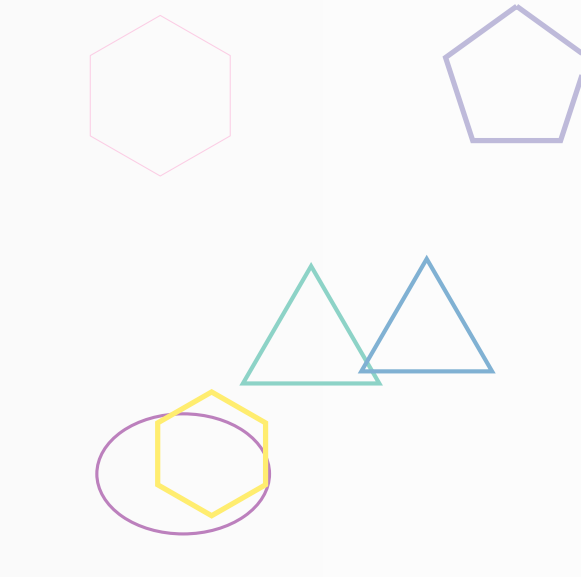[{"shape": "triangle", "thickness": 2, "radius": 0.68, "center": [0.535, 0.403]}, {"shape": "pentagon", "thickness": 2.5, "radius": 0.64, "center": [0.889, 0.86]}, {"shape": "triangle", "thickness": 2, "radius": 0.65, "center": [0.734, 0.421]}, {"shape": "hexagon", "thickness": 0.5, "radius": 0.7, "center": [0.276, 0.833]}, {"shape": "oval", "thickness": 1.5, "radius": 0.74, "center": [0.315, 0.179]}, {"shape": "hexagon", "thickness": 2.5, "radius": 0.54, "center": [0.364, 0.213]}]